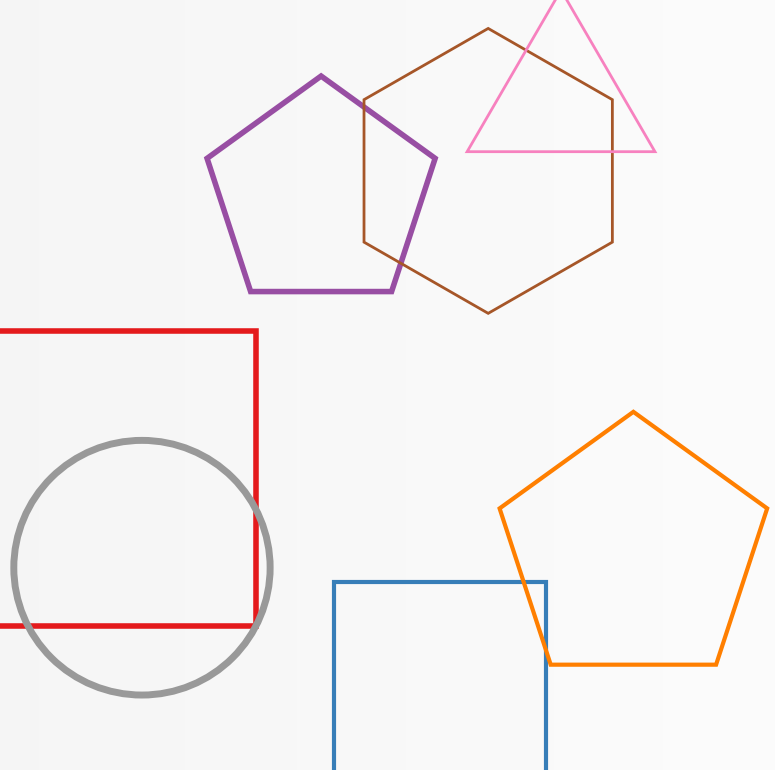[{"shape": "square", "thickness": 2, "radius": 0.96, "center": [0.139, 0.379]}, {"shape": "square", "thickness": 1.5, "radius": 0.68, "center": [0.568, 0.108]}, {"shape": "pentagon", "thickness": 2, "radius": 0.77, "center": [0.414, 0.747]}, {"shape": "pentagon", "thickness": 1.5, "radius": 0.91, "center": [0.817, 0.284]}, {"shape": "hexagon", "thickness": 1, "radius": 0.93, "center": [0.63, 0.778]}, {"shape": "triangle", "thickness": 1, "radius": 0.7, "center": [0.724, 0.873]}, {"shape": "circle", "thickness": 2.5, "radius": 0.83, "center": [0.183, 0.263]}]